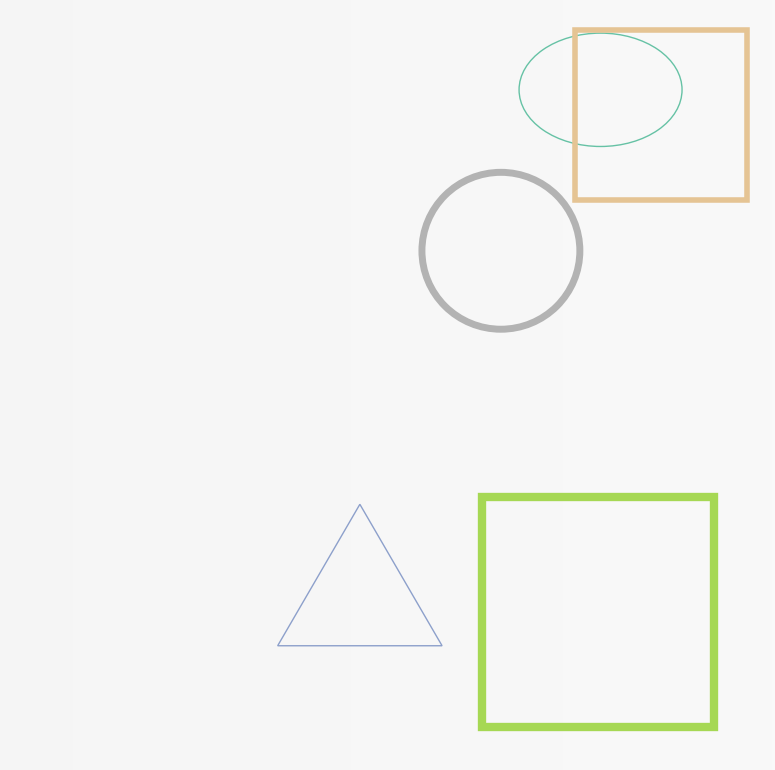[{"shape": "oval", "thickness": 0.5, "radius": 0.53, "center": [0.775, 0.883]}, {"shape": "triangle", "thickness": 0.5, "radius": 0.61, "center": [0.464, 0.223]}, {"shape": "square", "thickness": 3, "radius": 0.75, "center": [0.771, 0.206]}, {"shape": "square", "thickness": 2, "radius": 0.55, "center": [0.853, 0.851]}, {"shape": "circle", "thickness": 2.5, "radius": 0.51, "center": [0.646, 0.674]}]